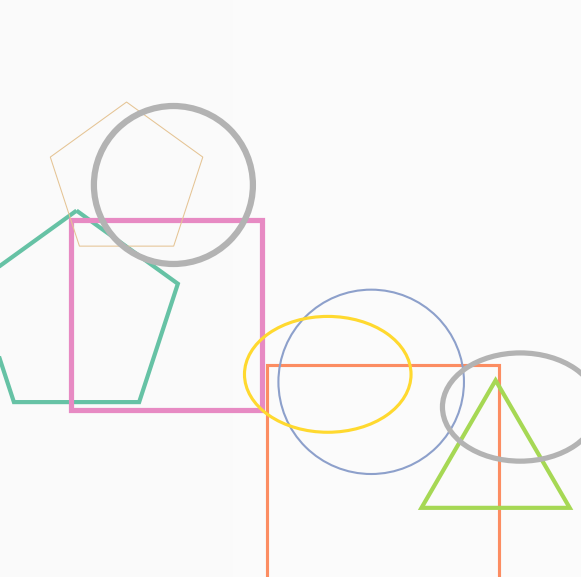[{"shape": "pentagon", "thickness": 2, "radius": 0.92, "center": [0.132, 0.451]}, {"shape": "square", "thickness": 1.5, "radius": 1.0, "center": [0.658, 0.168]}, {"shape": "circle", "thickness": 1, "radius": 0.8, "center": [0.639, 0.338]}, {"shape": "square", "thickness": 2.5, "radius": 0.82, "center": [0.286, 0.454]}, {"shape": "triangle", "thickness": 2, "radius": 0.74, "center": [0.853, 0.193]}, {"shape": "oval", "thickness": 1.5, "radius": 0.72, "center": [0.564, 0.351]}, {"shape": "pentagon", "thickness": 0.5, "radius": 0.69, "center": [0.218, 0.685]}, {"shape": "circle", "thickness": 3, "radius": 0.68, "center": [0.298, 0.679]}, {"shape": "oval", "thickness": 2.5, "radius": 0.67, "center": [0.895, 0.294]}]